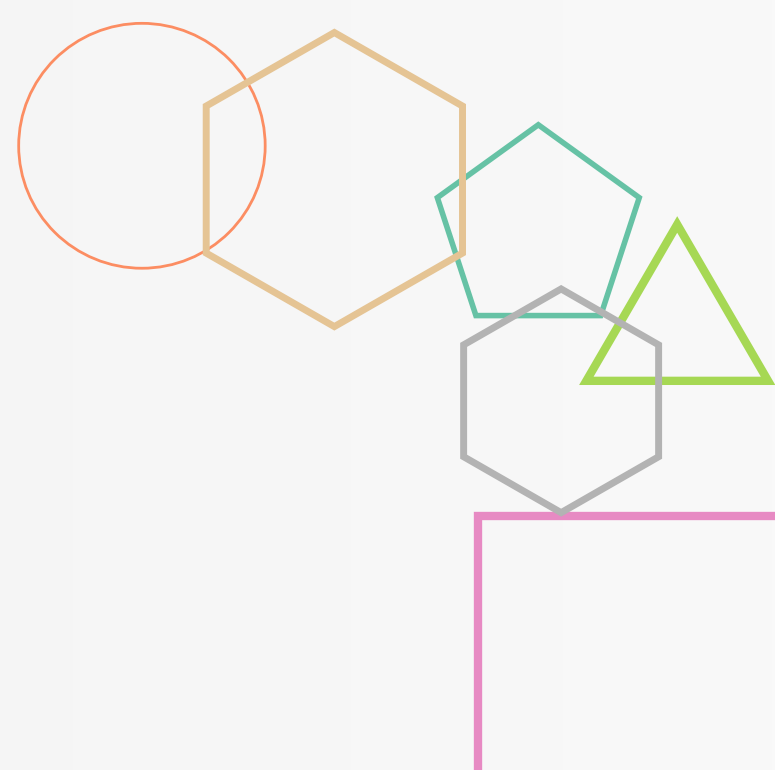[{"shape": "pentagon", "thickness": 2, "radius": 0.68, "center": [0.695, 0.701]}, {"shape": "circle", "thickness": 1, "radius": 0.8, "center": [0.183, 0.811]}, {"shape": "square", "thickness": 3, "radius": 0.97, "center": [0.811, 0.136]}, {"shape": "triangle", "thickness": 3, "radius": 0.68, "center": [0.874, 0.573]}, {"shape": "hexagon", "thickness": 2.5, "radius": 0.95, "center": [0.431, 0.767]}, {"shape": "hexagon", "thickness": 2.5, "radius": 0.73, "center": [0.724, 0.479]}]